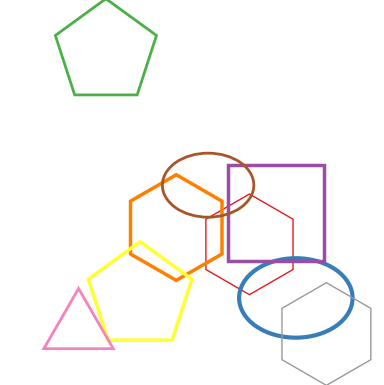[{"shape": "hexagon", "thickness": 1, "radius": 0.65, "center": [0.648, 0.365]}, {"shape": "oval", "thickness": 3, "radius": 0.74, "center": [0.768, 0.226]}, {"shape": "pentagon", "thickness": 2, "radius": 0.69, "center": [0.275, 0.865]}, {"shape": "square", "thickness": 2.5, "radius": 0.62, "center": [0.717, 0.446]}, {"shape": "hexagon", "thickness": 2.5, "radius": 0.69, "center": [0.458, 0.409]}, {"shape": "pentagon", "thickness": 2.5, "radius": 0.71, "center": [0.364, 0.231]}, {"shape": "oval", "thickness": 2, "radius": 0.59, "center": [0.541, 0.519]}, {"shape": "triangle", "thickness": 2, "radius": 0.52, "center": [0.204, 0.146]}, {"shape": "hexagon", "thickness": 1, "radius": 0.67, "center": [0.848, 0.132]}]